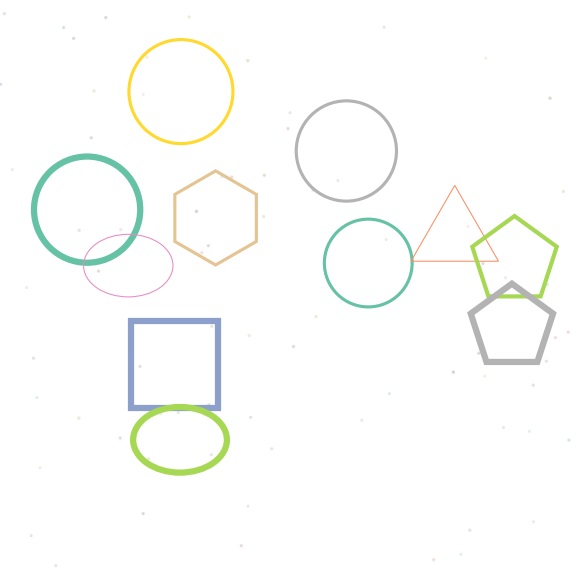[{"shape": "circle", "thickness": 3, "radius": 0.46, "center": [0.151, 0.636]}, {"shape": "circle", "thickness": 1.5, "radius": 0.38, "center": [0.638, 0.544]}, {"shape": "triangle", "thickness": 0.5, "radius": 0.44, "center": [0.787, 0.591]}, {"shape": "square", "thickness": 3, "radius": 0.38, "center": [0.303, 0.369]}, {"shape": "oval", "thickness": 0.5, "radius": 0.39, "center": [0.222, 0.539]}, {"shape": "pentagon", "thickness": 2, "radius": 0.38, "center": [0.891, 0.548]}, {"shape": "oval", "thickness": 3, "radius": 0.41, "center": [0.312, 0.238]}, {"shape": "circle", "thickness": 1.5, "radius": 0.45, "center": [0.313, 0.84]}, {"shape": "hexagon", "thickness": 1.5, "radius": 0.41, "center": [0.373, 0.622]}, {"shape": "circle", "thickness": 1.5, "radius": 0.43, "center": [0.6, 0.738]}, {"shape": "pentagon", "thickness": 3, "radius": 0.37, "center": [0.886, 0.433]}]